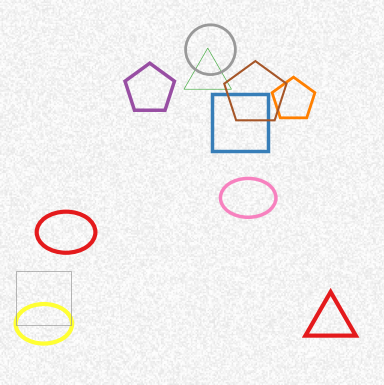[{"shape": "oval", "thickness": 3, "radius": 0.38, "center": [0.172, 0.397]}, {"shape": "triangle", "thickness": 3, "radius": 0.38, "center": [0.859, 0.166]}, {"shape": "square", "thickness": 2.5, "radius": 0.37, "center": [0.623, 0.682]}, {"shape": "triangle", "thickness": 0.5, "radius": 0.36, "center": [0.54, 0.804]}, {"shape": "pentagon", "thickness": 2.5, "radius": 0.34, "center": [0.389, 0.768]}, {"shape": "pentagon", "thickness": 2, "radius": 0.29, "center": [0.762, 0.741]}, {"shape": "oval", "thickness": 3, "radius": 0.37, "center": [0.114, 0.159]}, {"shape": "pentagon", "thickness": 1.5, "radius": 0.43, "center": [0.663, 0.756]}, {"shape": "oval", "thickness": 2.5, "radius": 0.36, "center": [0.645, 0.486]}, {"shape": "circle", "thickness": 2, "radius": 0.32, "center": [0.547, 0.871]}, {"shape": "square", "thickness": 0.5, "radius": 0.35, "center": [0.113, 0.226]}]